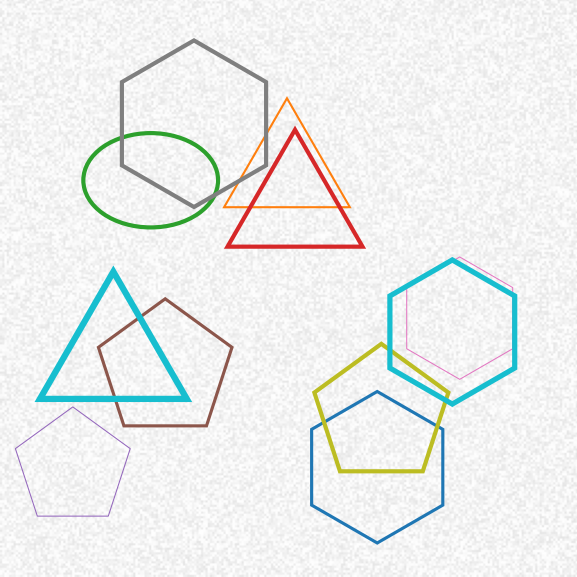[{"shape": "hexagon", "thickness": 1.5, "radius": 0.66, "center": [0.653, 0.19]}, {"shape": "triangle", "thickness": 1, "radius": 0.63, "center": [0.497, 0.703]}, {"shape": "oval", "thickness": 2, "radius": 0.58, "center": [0.261, 0.687]}, {"shape": "triangle", "thickness": 2, "radius": 0.67, "center": [0.511, 0.64]}, {"shape": "pentagon", "thickness": 0.5, "radius": 0.52, "center": [0.126, 0.19]}, {"shape": "pentagon", "thickness": 1.5, "radius": 0.61, "center": [0.286, 0.36]}, {"shape": "hexagon", "thickness": 0.5, "radius": 0.53, "center": [0.796, 0.448]}, {"shape": "hexagon", "thickness": 2, "radius": 0.72, "center": [0.336, 0.785]}, {"shape": "pentagon", "thickness": 2, "radius": 0.61, "center": [0.66, 0.282]}, {"shape": "triangle", "thickness": 3, "radius": 0.73, "center": [0.196, 0.382]}, {"shape": "hexagon", "thickness": 2.5, "radius": 0.62, "center": [0.783, 0.424]}]